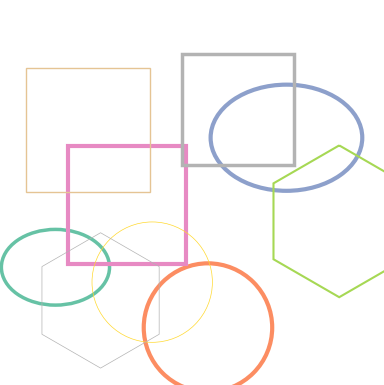[{"shape": "oval", "thickness": 2.5, "radius": 0.7, "center": [0.144, 0.306]}, {"shape": "circle", "thickness": 3, "radius": 0.83, "center": [0.54, 0.149]}, {"shape": "oval", "thickness": 3, "radius": 0.98, "center": [0.744, 0.642]}, {"shape": "square", "thickness": 3, "radius": 0.77, "center": [0.33, 0.469]}, {"shape": "hexagon", "thickness": 1.5, "radius": 0.99, "center": [0.881, 0.425]}, {"shape": "circle", "thickness": 0.5, "radius": 0.78, "center": [0.395, 0.267]}, {"shape": "square", "thickness": 1, "radius": 0.81, "center": [0.229, 0.663]}, {"shape": "hexagon", "thickness": 0.5, "radius": 0.88, "center": [0.261, 0.22]}, {"shape": "square", "thickness": 2.5, "radius": 0.72, "center": [0.618, 0.716]}]